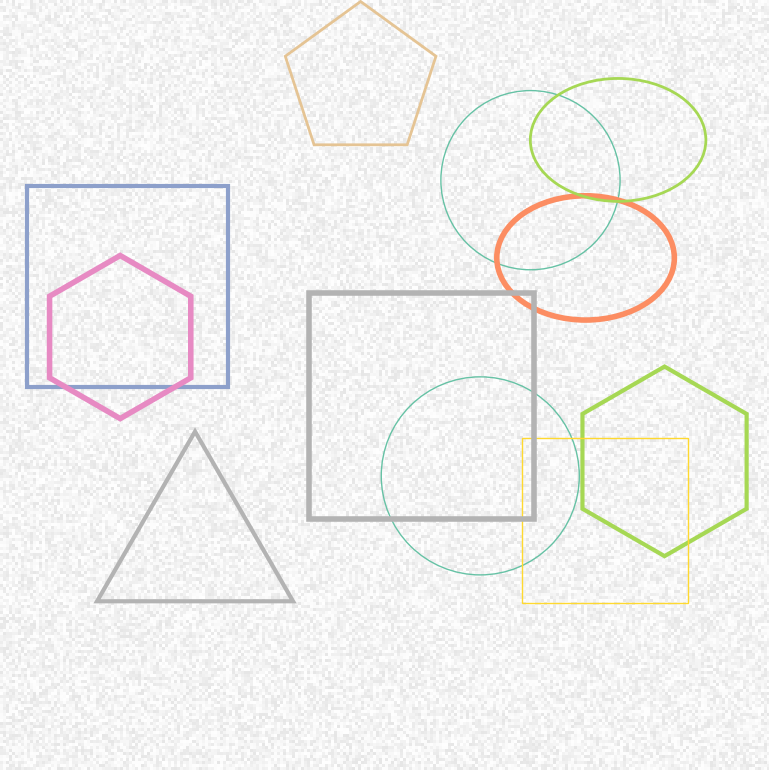[{"shape": "circle", "thickness": 0.5, "radius": 0.64, "center": [0.624, 0.382]}, {"shape": "circle", "thickness": 0.5, "radius": 0.58, "center": [0.689, 0.766]}, {"shape": "oval", "thickness": 2, "radius": 0.58, "center": [0.76, 0.665]}, {"shape": "square", "thickness": 1.5, "radius": 0.65, "center": [0.166, 0.628]}, {"shape": "hexagon", "thickness": 2, "radius": 0.53, "center": [0.156, 0.562]}, {"shape": "oval", "thickness": 1, "radius": 0.57, "center": [0.803, 0.818]}, {"shape": "hexagon", "thickness": 1.5, "radius": 0.62, "center": [0.863, 0.401]}, {"shape": "square", "thickness": 0.5, "radius": 0.54, "center": [0.786, 0.324]}, {"shape": "pentagon", "thickness": 1, "radius": 0.51, "center": [0.468, 0.895]}, {"shape": "triangle", "thickness": 1.5, "radius": 0.73, "center": [0.253, 0.293]}, {"shape": "square", "thickness": 2, "radius": 0.73, "center": [0.547, 0.473]}]